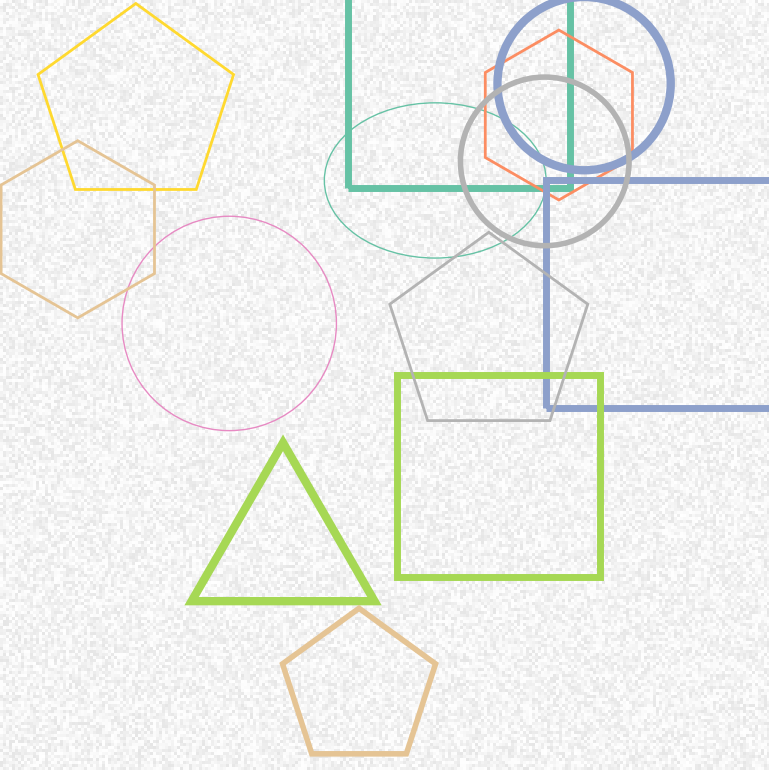[{"shape": "square", "thickness": 2.5, "radius": 0.72, "center": [0.596, 0.9]}, {"shape": "oval", "thickness": 0.5, "radius": 0.72, "center": [0.565, 0.766]}, {"shape": "hexagon", "thickness": 1, "radius": 0.55, "center": [0.726, 0.851]}, {"shape": "square", "thickness": 2.5, "radius": 0.74, "center": [0.857, 0.619]}, {"shape": "circle", "thickness": 3, "radius": 0.56, "center": [0.759, 0.891]}, {"shape": "circle", "thickness": 0.5, "radius": 0.7, "center": [0.298, 0.58]}, {"shape": "square", "thickness": 2.5, "radius": 0.66, "center": [0.647, 0.382]}, {"shape": "triangle", "thickness": 3, "radius": 0.69, "center": [0.368, 0.288]}, {"shape": "pentagon", "thickness": 1, "radius": 0.67, "center": [0.176, 0.862]}, {"shape": "hexagon", "thickness": 1, "radius": 0.58, "center": [0.101, 0.702]}, {"shape": "pentagon", "thickness": 2, "radius": 0.52, "center": [0.466, 0.106]}, {"shape": "pentagon", "thickness": 1, "radius": 0.68, "center": [0.635, 0.563]}, {"shape": "circle", "thickness": 2, "radius": 0.55, "center": [0.707, 0.79]}]